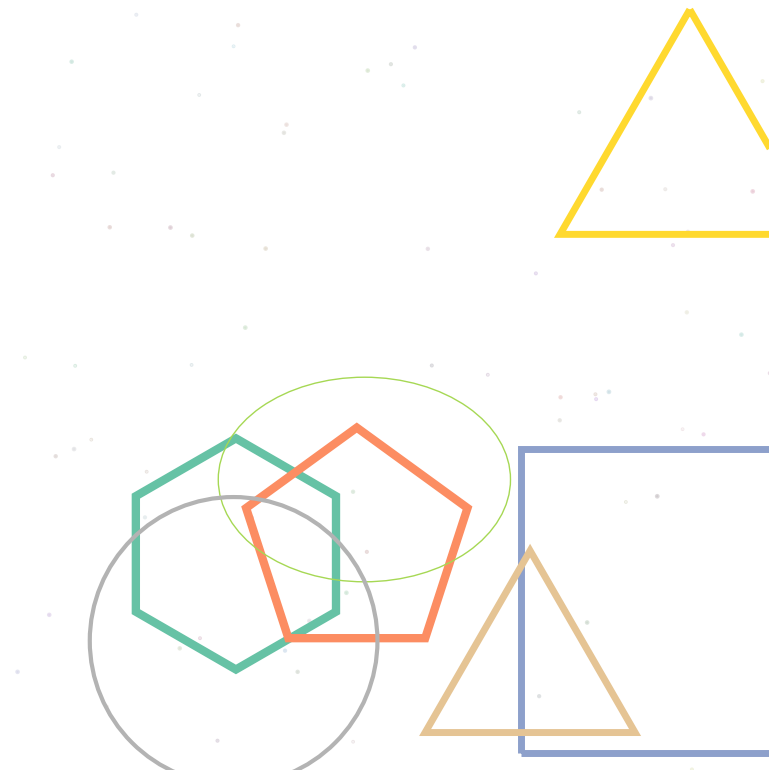[{"shape": "hexagon", "thickness": 3, "radius": 0.75, "center": [0.306, 0.281]}, {"shape": "pentagon", "thickness": 3, "radius": 0.76, "center": [0.463, 0.293]}, {"shape": "square", "thickness": 2.5, "radius": 0.99, "center": [0.874, 0.22]}, {"shape": "oval", "thickness": 0.5, "radius": 0.95, "center": [0.473, 0.377]}, {"shape": "triangle", "thickness": 2.5, "radius": 0.97, "center": [0.896, 0.793]}, {"shape": "triangle", "thickness": 2.5, "radius": 0.79, "center": [0.688, 0.127]}, {"shape": "circle", "thickness": 1.5, "radius": 0.93, "center": [0.303, 0.168]}]